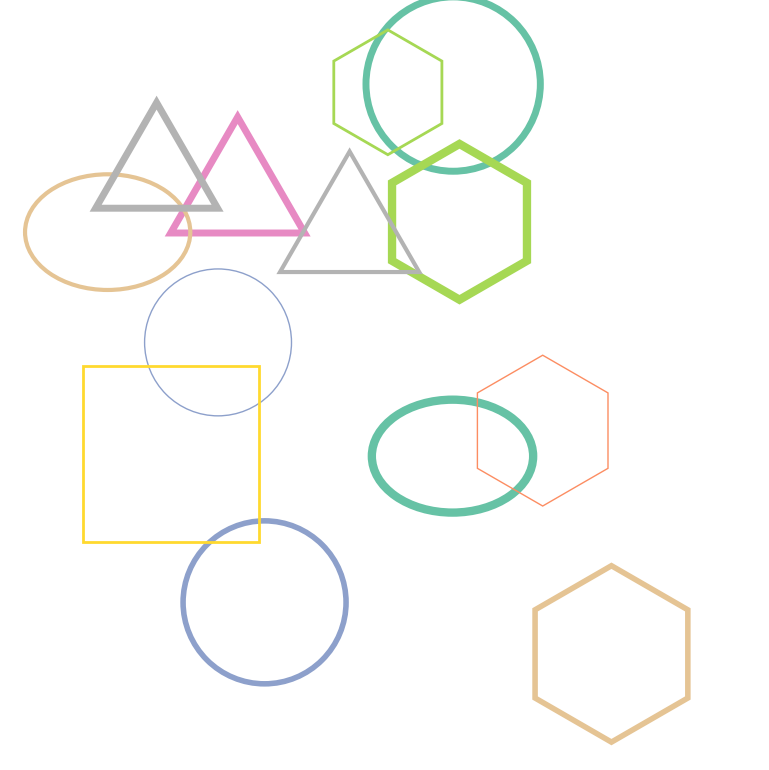[{"shape": "oval", "thickness": 3, "radius": 0.52, "center": [0.588, 0.408]}, {"shape": "circle", "thickness": 2.5, "radius": 0.57, "center": [0.589, 0.891]}, {"shape": "hexagon", "thickness": 0.5, "radius": 0.49, "center": [0.705, 0.441]}, {"shape": "circle", "thickness": 0.5, "radius": 0.48, "center": [0.283, 0.555]}, {"shape": "circle", "thickness": 2, "radius": 0.53, "center": [0.344, 0.218]}, {"shape": "triangle", "thickness": 2.5, "radius": 0.5, "center": [0.309, 0.748]}, {"shape": "hexagon", "thickness": 3, "radius": 0.51, "center": [0.597, 0.712]}, {"shape": "hexagon", "thickness": 1, "radius": 0.41, "center": [0.504, 0.88]}, {"shape": "square", "thickness": 1, "radius": 0.57, "center": [0.222, 0.41]}, {"shape": "hexagon", "thickness": 2, "radius": 0.57, "center": [0.794, 0.151]}, {"shape": "oval", "thickness": 1.5, "radius": 0.54, "center": [0.14, 0.699]}, {"shape": "triangle", "thickness": 1.5, "radius": 0.52, "center": [0.454, 0.699]}, {"shape": "triangle", "thickness": 2.5, "radius": 0.46, "center": [0.203, 0.775]}]